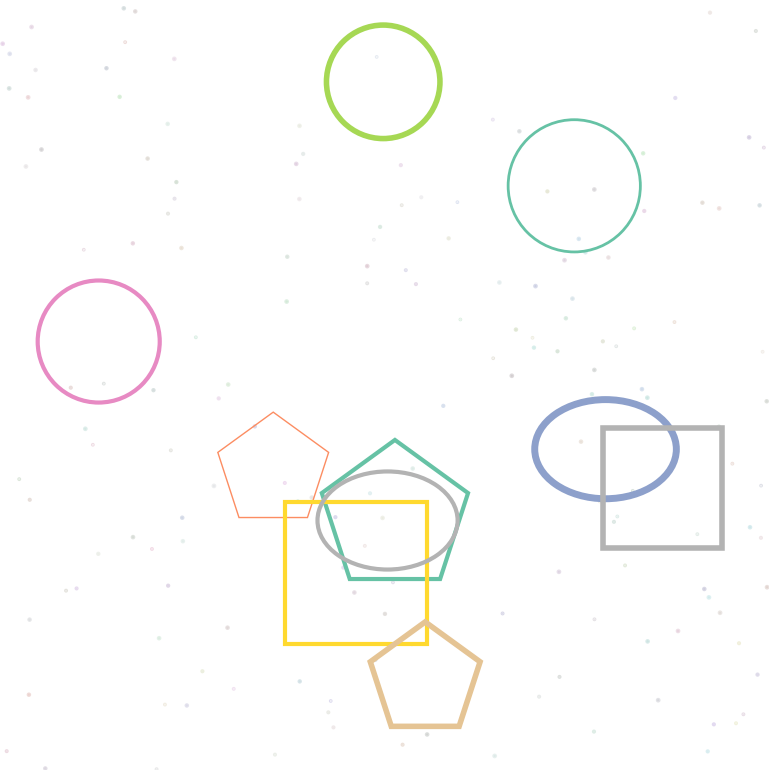[{"shape": "pentagon", "thickness": 1.5, "radius": 0.5, "center": [0.513, 0.329]}, {"shape": "circle", "thickness": 1, "radius": 0.43, "center": [0.746, 0.759]}, {"shape": "pentagon", "thickness": 0.5, "radius": 0.38, "center": [0.355, 0.389]}, {"shape": "oval", "thickness": 2.5, "radius": 0.46, "center": [0.786, 0.417]}, {"shape": "circle", "thickness": 1.5, "radius": 0.4, "center": [0.128, 0.556]}, {"shape": "circle", "thickness": 2, "radius": 0.37, "center": [0.498, 0.894]}, {"shape": "square", "thickness": 1.5, "radius": 0.46, "center": [0.462, 0.256]}, {"shape": "pentagon", "thickness": 2, "radius": 0.37, "center": [0.552, 0.117]}, {"shape": "square", "thickness": 2, "radius": 0.39, "center": [0.86, 0.366]}, {"shape": "oval", "thickness": 1.5, "radius": 0.45, "center": [0.503, 0.324]}]